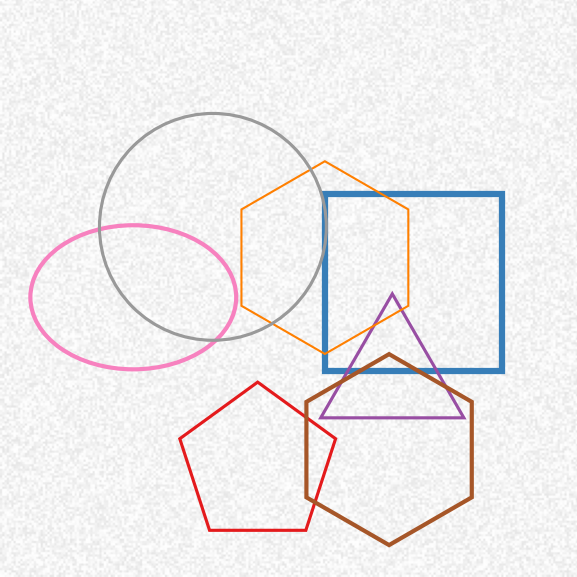[{"shape": "pentagon", "thickness": 1.5, "radius": 0.71, "center": [0.446, 0.196]}, {"shape": "square", "thickness": 3, "radius": 0.76, "center": [0.717, 0.51]}, {"shape": "triangle", "thickness": 1.5, "radius": 0.72, "center": [0.679, 0.347]}, {"shape": "hexagon", "thickness": 1, "radius": 0.83, "center": [0.563, 0.553]}, {"shape": "hexagon", "thickness": 2, "radius": 0.83, "center": [0.674, 0.221]}, {"shape": "oval", "thickness": 2, "radius": 0.89, "center": [0.231, 0.484]}, {"shape": "circle", "thickness": 1.5, "radius": 0.98, "center": [0.369, 0.606]}]